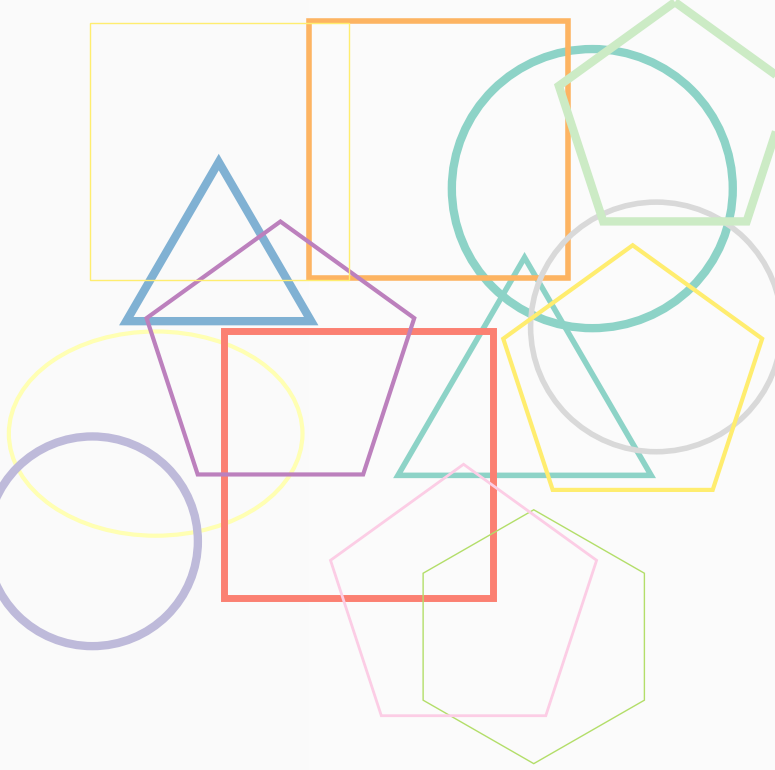[{"shape": "triangle", "thickness": 2, "radius": 0.94, "center": [0.677, 0.477]}, {"shape": "circle", "thickness": 3, "radius": 0.91, "center": [0.764, 0.755]}, {"shape": "oval", "thickness": 1.5, "radius": 0.95, "center": [0.201, 0.437]}, {"shape": "circle", "thickness": 3, "radius": 0.68, "center": [0.119, 0.297]}, {"shape": "square", "thickness": 2.5, "radius": 0.87, "center": [0.462, 0.397]}, {"shape": "triangle", "thickness": 3, "radius": 0.69, "center": [0.282, 0.652]}, {"shape": "square", "thickness": 2, "radius": 0.84, "center": [0.566, 0.806]}, {"shape": "hexagon", "thickness": 0.5, "radius": 0.82, "center": [0.689, 0.173]}, {"shape": "pentagon", "thickness": 1, "radius": 0.9, "center": [0.598, 0.217]}, {"shape": "circle", "thickness": 2, "radius": 0.81, "center": [0.847, 0.575]}, {"shape": "pentagon", "thickness": 1.5, "radius": 0.91, "center": [0.362, 0.531]}, {"shape": "pentagon", "thickness": 3, "radius": 0.79, "center": [0.871, 0.84]}, {"shape": "square", "thickness": 0.5, "radius": 0.84, "center": [0.283, 0.803]}, {"shape": "pentagon", "thickness": 1.5, "radius": 0.88, "center": [0.816, 0.506]}]